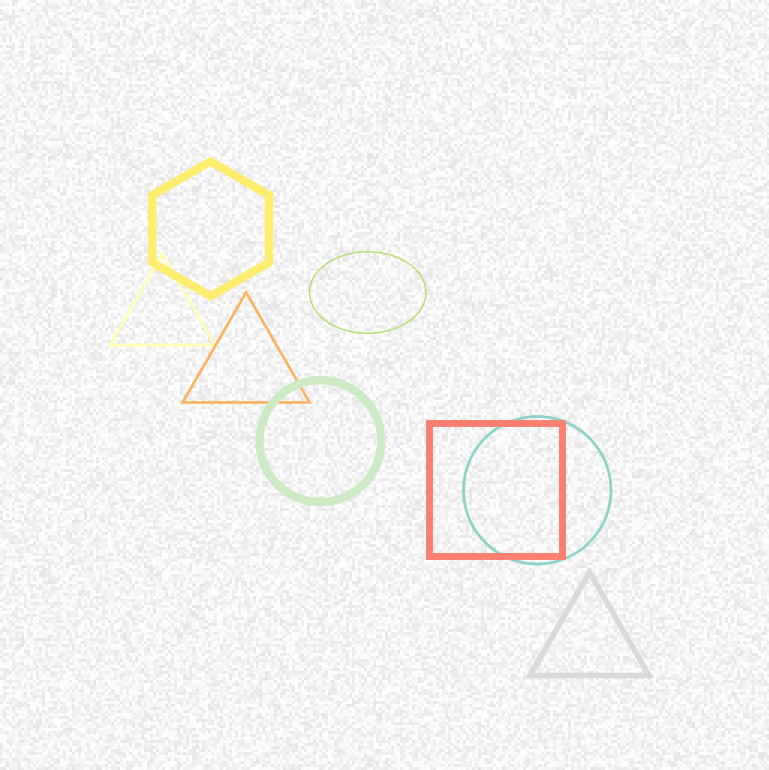[{"shape": "circle", "thickness": 1, "radius": 0.48, "center": [0.698, 0.363]}, {"shape": "triangle", "thickness": 1, "radius": 0.39, "center": [0.211, 0.591]}, {"shape": "square", "thickness": 2.5, "radius": 0.43, "center": [0.643, 0.364]}, {"shape": "triangle", "thickness": 1, "radius": 0.48, "center": [0.32, 0.525]}, {"shape": "oval", "thickness": 0.5, "radius": 0.38, "center": [0.478, 0.62]}, {"shape": "triangle", "thickness": 2, "radius": 0.45, "center": [0.766, 0.167]}, {"shape": "circle", "thickness": 3, "radius": 0.4, "center": [0.416, 0.427]}, {"shape": "hexagon", "thickness": 3, "radius": 0.44, "center": [0.274, 0.703]}]